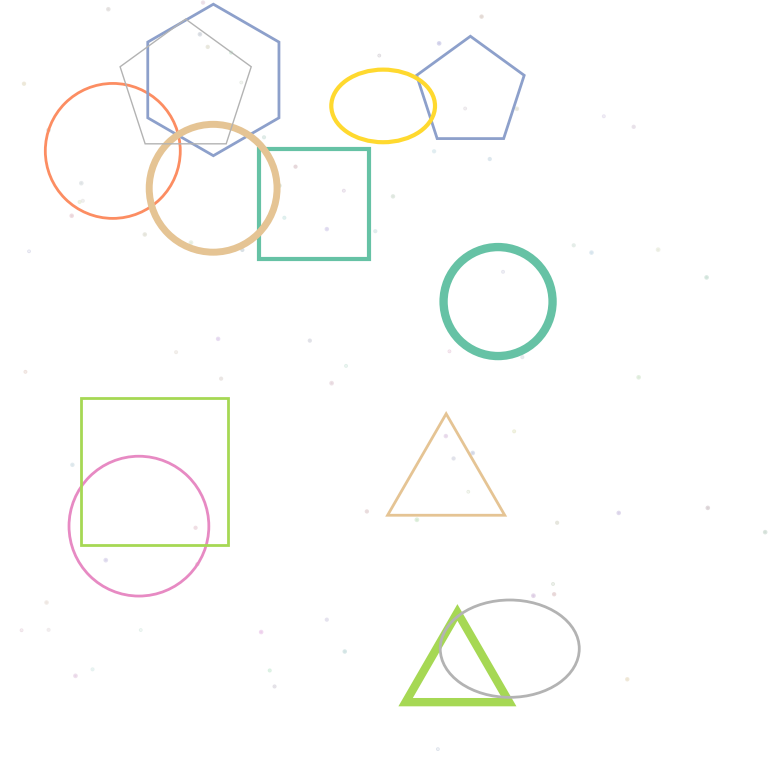[{"shape": "circle", "thickness": 3, "radius": 0.35, "center": [0.647, 0.608]}, {"shape": "square", "thickness": 1.5, "radius": 0.36, "center": [0.408, 0.735]}, {"shape": "circle", "thickness": 1, "radius": 0.44, "center": [0.146, 0.804]}, {"shape": "pentagon", "thickness": 1, "radius": 0.37, "center": [0.611, 0.879]}, {"shape": "hexagon", "thickness": 1, "radius": 0.49, "center": [0.277, 0.896]}, {"shape": "circle", "thickness": 1, "radius": 0.45, "center": [0.18, 0.317]}, {"shape": "square", "thickness": 1, "radius": 0.48, "center": [0.2, 0.388]}, {"shape": "triangle", "thickness": 3, "radius": 0.39, "center": [0.594, 0.127]}, {"shape": "oval", "thickness": 1.5, "radius": 0.34, "center": [0.498, 0.862]}, {"shape": "circle", "thickness": 2.5, "radius": 0.42, "center": [0.277, 0.756]}, {"shape": "triangle", "thickness": 1, "radius": 0.44, "center": [0.579, 0.375]}, {"shape": "pentagon", "thickness": 0.5, "radius": 0.45, "center": [0.241, 0.886]}, {"shape": "oval", "thickness": 1, "radius": 0.45, "center": [0.662, 0.158]}]